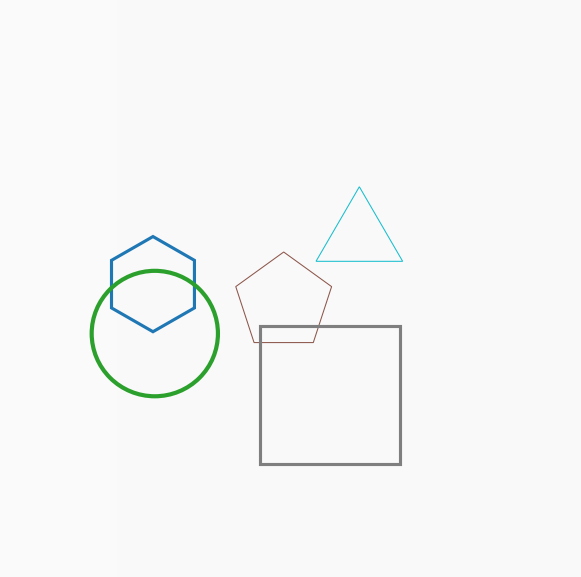[{"shape": "hexagon", "thickness": 1.5, "radius": 0.41, "center": [0.263, 0.507]}, {"shape": "circle", "thickness": 2, "radius": 0.54, "center": [0.266, 0.422]}, {"shape": "pentagon", "thickness": 0.5, "radius": 0.43, "center": [0.488, 0.476]}, {"shape": "square", "thickness": 1.5, "radius": 0.6, "center": [0.568, 0.315]}, {"shape": "triangle", "thickness": 0.5, "radius": 0.43, "center": [0.618, 0.59]}]